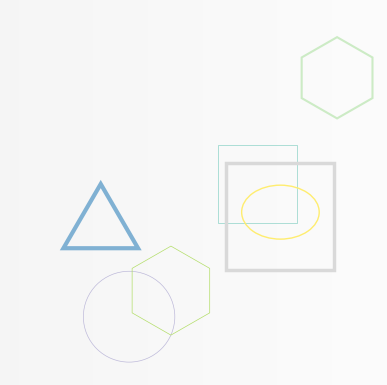[{"shape": "square", "thickness": 0.5, "radius": 0.51, "center": [0.665, 0.521]}, {"shape": "circle", "thickness": 0.5, "radius": 0.59, "center": [0.333, 0.177]}, {"shape": "triangle", "thickness": 3, "radius": 0.56, "center": [0.26, 0.411]}, {"shape": "hexagon", "thickness": 0.5, "radius": 0.58, "center": [0.441, 0.245]}, {"shape": "square", "thickness": 2.5, "radius": 0.7, "center": [0.723, 0.438]}, {"shape": "hexagon", "thickness": 1.5, "radius": 0.53, "center": [0.87, 0.798]}, {"shape": "oval", "thickness": 1, "radius": 0.5, "center": [0.724, 0.449]}]